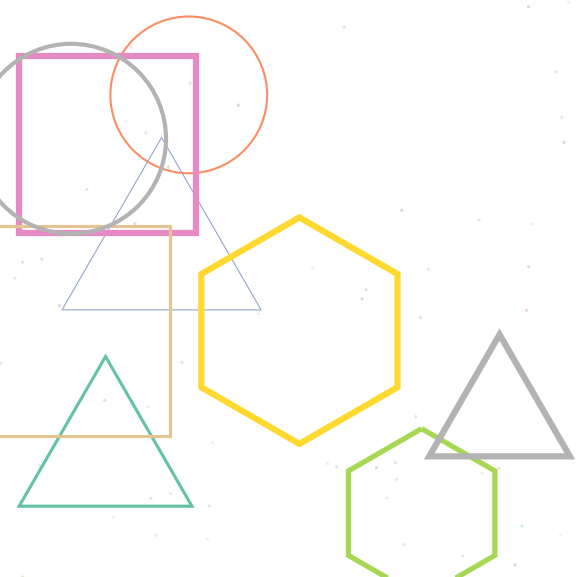[{"shape": "triangle", "thickness": 1.5, "radius": 0.86, "center": [0.183, 0.209]}, {"shape": "circle", "thickness": 1, "radius": 0.68, "center": [0.327, 0.835]}, {"shape": "triangle", "thickness": 0.5, "radius": 1.0, "center": [0.28, 0.562]}, {"shape": "square", "thickness": 3, "radius": 0.77, "center": [0.186, 0.749]}, {"shape": "hexagon", "thickness": 2.5, "radius": 0.73, "center": [0.73, 0.111]}, {"shape": "hexagon", "thickness": 3, "radius": 0.98, "center": [0.518, 0.427]}, {"shape": "square", "thickness": 1.5, "radius": 0.91, "center": [0.112, 0.426]}, {"shape": "circle", "thickness": 2, "radius": 0.82, "center": [0.123, 0.759]}, {"shape": "triangle", "thickness": 3, "radius": 0.7, "center": [0.865, 0.279]}]